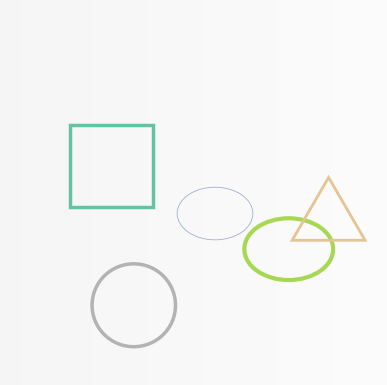[{"shape": "square", "thickness": 2.5, "radius": 0.53, "center": [0.288, 0.568]}, {"shape": "oval", "thickness": 0.5, "radius": 0.49, "center": [0.555, 0.445]}, {"shape": "oval", "thickness": 3, "radius": 0.57, "center": [0.745, 0.353]}, {"shape": "triangle", "thickness": 2, "radius": 0.54, "center": [0.848, 0.43]}, {"shape": "circle", "thickness": 2.5, "radius": 0.54, "center": [0.345, 0.207]}]